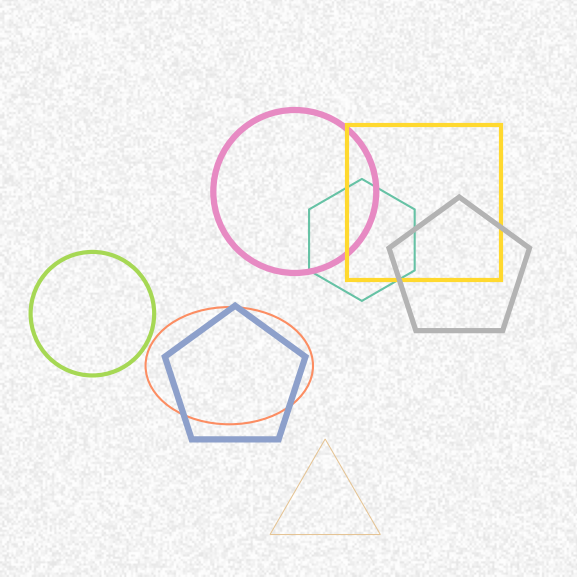[{"shape": "hexagon", "thickness": 1, "radius": 0.53, "center": [0.627, 0.584]}, {"shape": "oval", "thickness": 1, "radius": 0.72, "center": [0.397, 0.366]}, {"shape": "pentagon", "thickness": 3, "radius": 0.64, "center": [0.407, 0.342]}, {"shape": "circle", "thickness": 3, "radius": 0.71, "center": [0.51, 0.668]}, {"shape": "circle", "thickness": 2, "radius": 0.53, "center": [0.16, 0.456]}, {"shape": "square", "thickness": 2, "radius": 0.67, "center": [0.734, 0.648]}, {"shape": "triangle", "thickness": 0.5, "radius": 0.55, "center": [0.563, 0.129]}, {"shape": "pentagon", "thickness": 2.5, "radius": 0.64, "center": [0.795, 0.53]}]